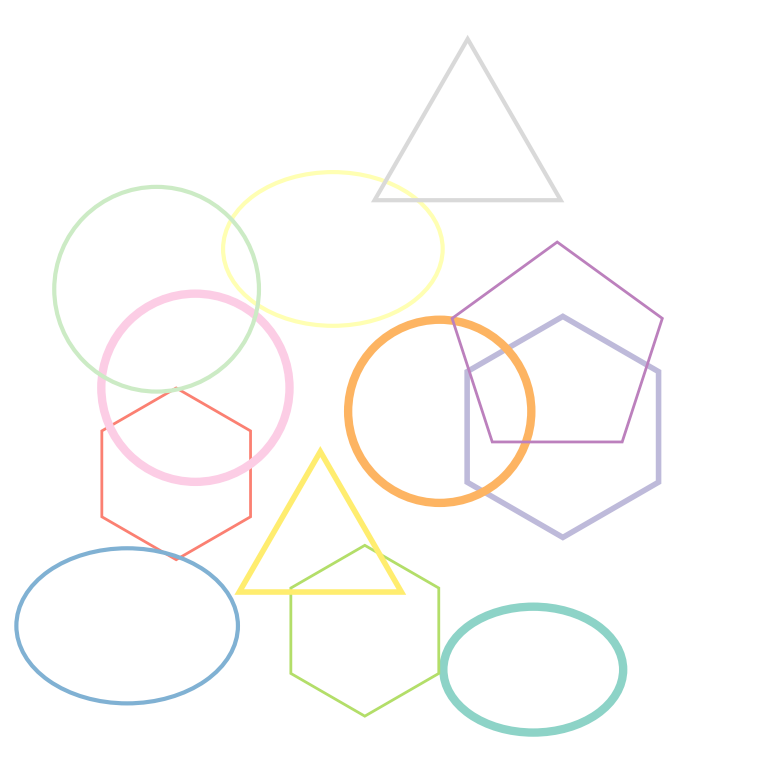[{"shape": "oval", "thickness": 3, "radius": 0.58, "center": [0.693, 0.13]}, {"shape": "oval", "thickness": 1.5, "radius": 0.71, "center": [0.432, 0.677]}, {"shape": "hexagon", "thickness": 2, "radius": 0.72, "center": [0.731, 0.446]}, {"shape": "hexagon", "thickness": 1, "radius": 0.56, "center": [0.229, 0.385]}, {"shape": "oval", "thickness": 1.5, "radius": 0.72, "center": [0.165, 0.187]}, {"shape": "circle", "thickness": 3, "radius": 0.59, "center": [0.571, 0.466]}, {"shape": "hexagon", "thickness": 1, "radius": 0.55, "center": [0.474, 0.181]}, {"shape": "circle", "thickness": 3, "radius": 0.61, "center": [0.254, 0.496]}, {"shape": "triangle", "thickness": 1.5, "radius": 0.7, "center": [0.607, 0.81]}, {"shape": "pentagon", "thickness": 1, "radius": 0.72, "center": [0.724, 0.542]}, {"shape": "circle", "thickness": 1.5, "radius": 0.66, "center": [0.203, 0.624]}, {"shape": "triangle", "thickness": 2, "radius": 0.61, "center": [0.416, 0.292]}]